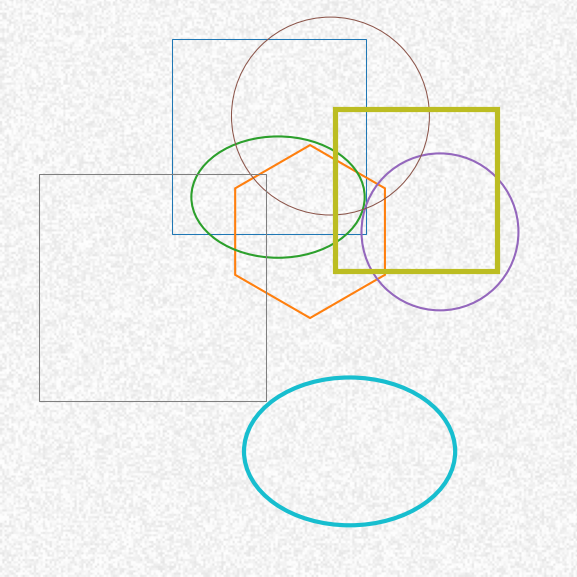[{"shape": "square", "thickness": 0.5, "radius": 0.84, "center": [0.466, 0.762]}, {"shape": "hexagon", "thickness": 1, "radius": 0.75, "center": [0.537, 0.598]}, {"shape": "oval", "thickness": 1, "radius": 0.75, "center": [0.481, 0.658]}, {"shape": "circle", "thickness": 1, "radius": 0.68, "center": [0.762, 0.598]}, {"shape": "circle", "thickness": 0.5, "radius": 0.86, "center": [0.572, 0.798]}, {"shape": "square", "thickness": 0.5, "radius": 0.98, "center": [0.264, 0.501]}, {"shape": "square", "thickness": 2.5, "radius": 0.7, "center": [0.721, 0.67]}, {"shape": "oval", "thickness": 2, "radius": 0.91, "center": [0.605, 0.217]}]